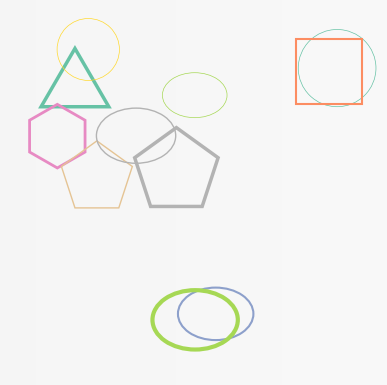[{"shape": "circle", "thickness": 0.5, "radius": 0.5, "center": [0.87, 0.823]}, {"shape": "triangle", "thickness": 2.5, "radius": 0.5, "center": [0.193, 0.773]}, {"shape": "square", "thickness": 1.5, "radius": 0.43, "center": [0.85, 0.814]}, {"shape": "oval", "thickness": 1.5, "radius": 0.49, "center": [0.557, 0.185]}, {"shape": "hexagon", "thickness": 2, "radius": 0.41, "center": [0.148, 0.646]}, {"shape": "oval", "thickness": 3, "radius": 0.55, "center": [0.504, 0.169]}, {"shape": "oval", "thickness": 0.5, "radius": 0.42, "center": [0.502, 0.753]}, {"shape": "circle", "thickness": 0.5, "radius": 0.4, "center": [0.228, 0.871]}, {"shape": "pentagon", "thickness": 1, "radius": 0.48, "center": [0.25, 0.538]}, {"shape": "pentagon", "thickness": 2.5, "radius": 0.57, "center": [0.455, 0.555]}, {"shape": "oval", "thickness": 1, "radius": 0.51, "center": [0.351, 0.648]}]